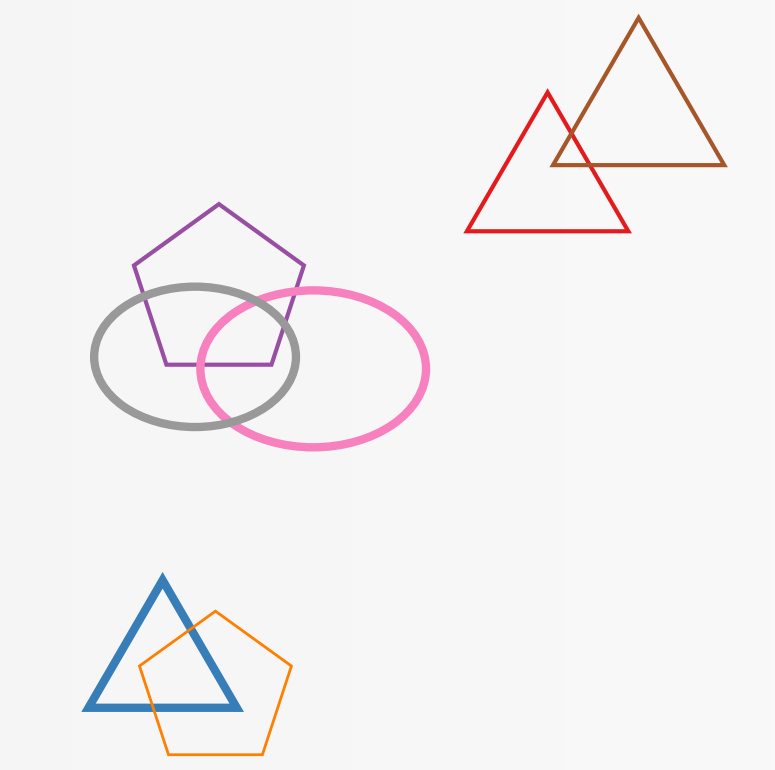[{"shape": "triangle", "thickness": 1.5, "radius": 0.6, "center": [0.707, 0.76]}, {"shape": "triangle", "thickness": 3, "radius": 0.55, "center": [0.21, 0.136]}, {"shape": "pentagon", "thickness": 1.5, "radius": 0.58, "center": [0.283, 0.62]}, {"shape": "pentagon", "thickness": 1, "radius": 0.52, "center": [0.278, 0.103]}, {"shape": "triangle", "thickness": 1.5, "radius": 0.64, "center": [0.824, 0.849]}, {"shape": "oval", "thickness": 3, "radius": 0.73, "center": [0.404, 0.521]}, {"shape": "oval", "thickness": 3, "radius": 0.65, "center": [0.252, 0.537]}]